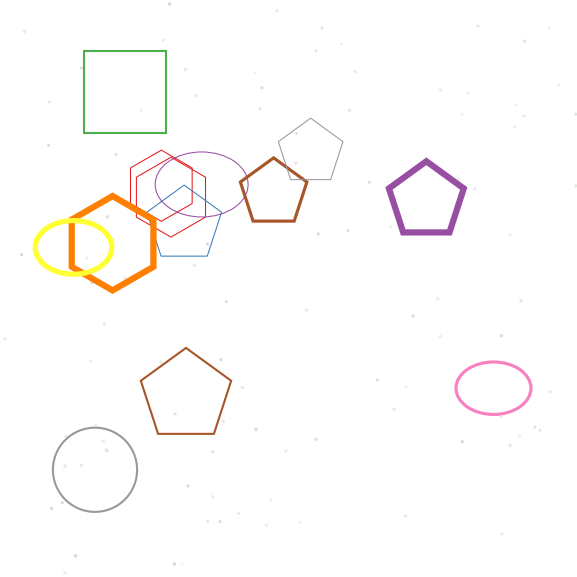[{"shape": "hexagon", "thickness": 0.5, "radius": 0.31, "center": [0.279, 0.678]}, {"shape": "hexagon", "thickness": 0.5, "radius": 0.35, "center": [0.296, 0.658]}, {"shape": "pentagon", "thickness": 0.5, "radius": 0.34, "center": [0.319, 0.611]}, {"shape": "square", "thickness": 1, "radius": 0.35, "center": [0.217, 0.84]}, {"shape": "oval", "thickness": 0.5, "radius": 0.4, "center": [0.349, 0.68]}, {"shape": "pentagon", "thickness": 3, "radius": 0.34, "center": [0.738, 0.652]}, {"shape": "hexagon", "thickness": 3, "radius": 0.41, "center": [0.195, 0.578]}, {"shape": "oval", "thickness": 2.5, "radius": 0.33, "center": [0.127, 0.571]}, {"shape": "pentagon", "thickness": 1.5, "radius": 0.3, "center": [0.474, 0.665]}, {"shape": "pentagon", "thickness": 1, "radius": 0.41, "center": [0.322, 0.314]}, {"shape": "oval", "thickness": 1.5, "radius": 0.32, "center": [0.855, 0.327]}, {"shape": "circle", "thickness": 1, "radius": 0.36, "center": [0.165, 0.186]}, {"shape": "pentagon", "thickness": 0.5, "radius": 0.29, "center": [0.538, 0.736]}]